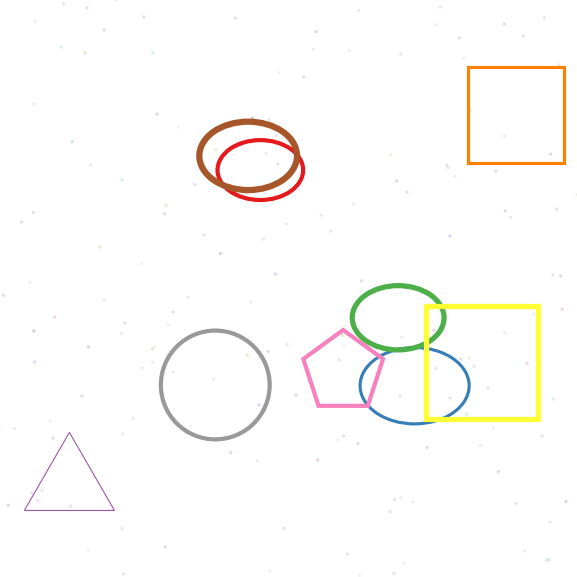[{"shape": "oval", "thickness": 2, "radius": 0.37, "center": [0.451, 0.705]}, {"shape": "oval", "thickness": 1.5, "radius": 0.47, "center": [0.718, 0.331]}, {"shape": "oval", "thickness": 2.5, "radius": 0.4, "center": [0.689, 0.449]}, {"shape": "triangle", "thickness": 0.5, "radius": 0.45, "center": [0.12, 0.16]}, {"shape": "square", "thickness": 1.5, "radius": 0.42, "center": [0.893, 0.8]}, {"shape": "square", "thickness": 2.5, "radius": 0.49, "center": [0.835, 0.371]}, {"shape": "oval", "thickness": 3, "radius": 0.42, "center": [0.43, 0.729]}, {"shape": "pentagon", "thickness": 2, "radius": 0.36, "center": [0.594, 0.355]}, {"shape": "circle", "thickness": 2, "radius": 0.47, "center": [0.373, 0.333]}]